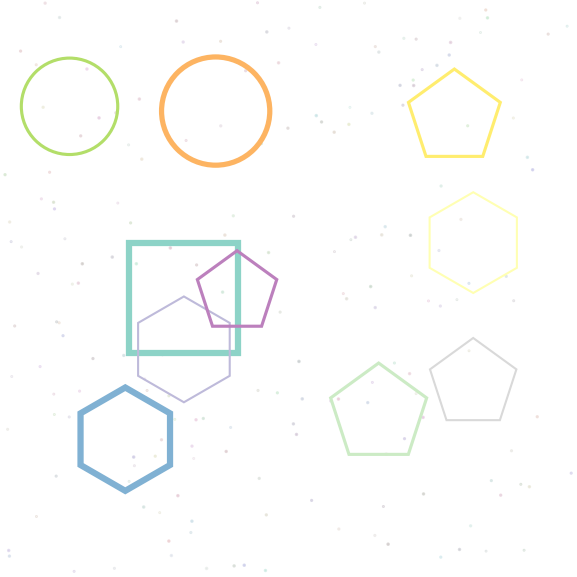[{"shape": "square", "thickness": 3, "radius": 0.47, "center": [0.317, 0.483]}, {"shape": "hexagon", "thickness": 1, "radius": 0.44, "center": [0.819, 0.579]}, {"shape": "hexagon", "thickness": 1, "radius": 0.46, "center": [0.318, 0.394]}, {"shape": "hexagon", "thickness": 3, "radius": 0.45, "center": [0.217, 0.239]}, {"shape": "circle", "thickness": 2.5, "radius": 0.47, "center": [0.373, 0.807]}, {"shape": "circle", "thickness": 1.5, "radius": 0.42, "center": [0.12, 0.815]}, {"shape": "pentagon", "thickness": 1, "radius": 0.39, "center": [0.819, 0.335]}, {"shape": "pentagon", "thickness": 1.5, "radius": 0.36, "center": [0.41, 0.493]}, {"shape": "pentagon", "thickness": 1.5, "radius": 0.44, "center": [0.656, 0.283]}, {"shape": "pentagon", "thickness": 1.5, "radius": 0.42, "center": [0.787, 0.796]}]